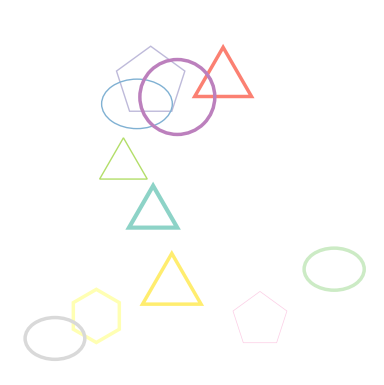[{"shape": "triangle", "thickness": 3, "radius": 0.36, "center": [0.398, 0.445]}, {"shape": "hexagon", "thickness": 2.5, "radius": 0.34, "center": [0.25, 0.179]}, {"shape": "pentagon", "thickness": 1, "radius": 0.47, "center": [0.391, 0.787]}, {"shape": "triangle", "thickness": 2.5, "radius": 0.43, "center": [0.579, 0.792]}, {"shape": "oval", "thickness": 1, "radius": 0.46, "center": [0.356, 0.73]}, {"shape": "triangle", "thickness": 1, "radius": 0.36, "center": [0.321, 0.571]}, {"shape": "pentagon", "thickness": 0.5, "radius": 0.37, "center": [0.675, 0.169]}, {"shape": "oval", "thickness": 2.5, "radius": 0.39, "center": [0.143, 0.121]}, {"shape": "circle", "thickness": 2.5, "radius": 0.49, "center": [0.461, 0.748]}, {"shape": "oval", "thickness": 2.5, "radius": 0.39, "center": [0.868, 0.301]}, {"shape": "triangle", "thickness": 2.5, "radius": 0.44, "center": [0.446, 0.254]}]